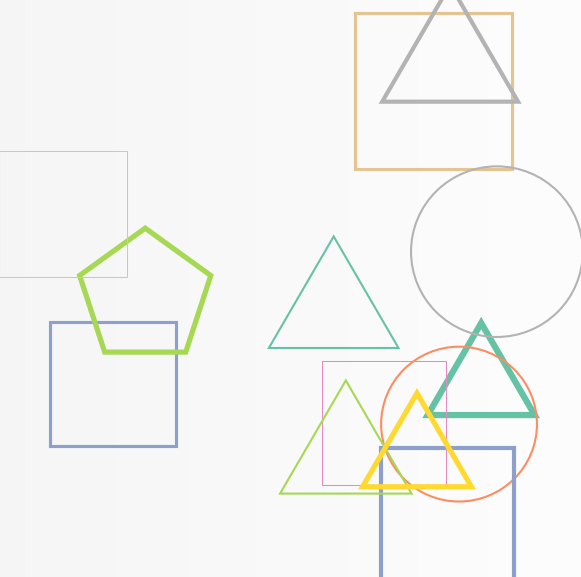[{"shape": "triangle", "thickness": 3, "radius": 0.53, "center": [0.828, 0.334]}, {"shape": "triangle", "thickness": 1, "radius": 0.64, "center": [0.574, 0.461]}, {"shape": "circle", "thickness": 1, "radius": 0.67, "center": [0.79, 0.265]}, {"shape": "square", "thickness": 1.5, "radius": 0.54, "center": [0.194, 0.334]}, {"shape": "square", "thickness": 2, "radius": 0.57, "center": [0.769, 0.108]}, {"shape": "square", "thickness": 0.5, "radius": 0.54, "center": [0.66, 0.267]}, {"shape": "triangle", "thickness": 1, "radius": 0.65, "center": [0.595, 0.21]}, {"shape": "pentagon", "thickness": 2.5, "radius": 0.59, "center": [0.25, 0.485]}, {"shape": "triangle", "thickness": 2.5, "radius": 0.54, "center": [0.717, 0.21]}, {"shape": "square", "thickness": 1.5, "radius": 0.67, "center": [0.746, 0.842]}, {"shape": "square", "thickness": 0.5, "radius": 0.55, "center": [0.109, 0.629]}, {"shape": "circle", "thickness": 1, "radius": 0.74, "center": [0.855, 0.563]}, {"shape": "triangle", "thickness": 2, "radius": 0.67, "center": [0.774, 0.891]}]